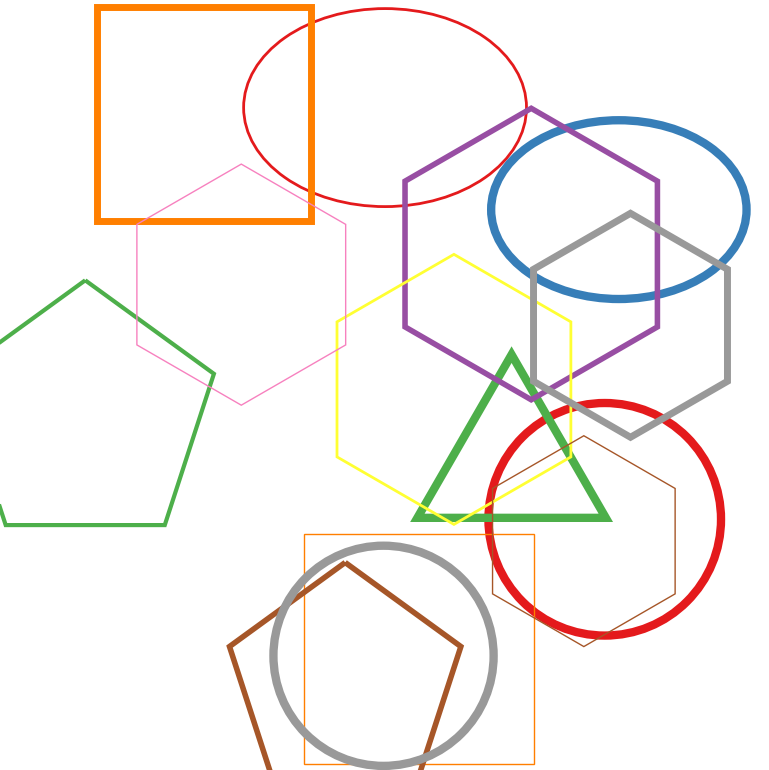[{"shape": "oval", "thickness": 1, "radius": 0.92, "center": [0.5, 0.86]}, {"shape": "circle", "thickness": 3, "radius": 0.76, "center": [0.785, 0.326]}, {"shape": "oval", "thickness": 3, "radius": 0.83, "center": [0.804, 0.728]}, {"shape": "pentagon", "thickness": 1.5, "radius": 0.88, "center": [0.111, 0.46]}, {"shape": "triangle", "thickness": 3, "radius": 0.71, "center": [0.664, 0.398]}, {"shape": "hexagon", "thickness": 2, "radius": 0.95, "center": [0.69, 0.67]}, {"shape": "square", "thickness": 0.5, "radius": 0.75, "center": [0.544, 0.157]}, {"shape": "square", "thickness": 2.5, "radius": 0.7, "center": [0.265, 0.852]}, {"shape": "hexagon", "thickness": 1, "radius": 0.88, "center": [0.59, 0.494]}, {"shape": "pentagon", "thickness": 2, "radius": 0.79, "center": [0.448, 0.111]}, {"shape": "hexagon", "thickness": 0.5, "radius": 0.68, "center": [0.758, 0.297]}, {"shape": "hexagon", "thickness": 0.5, "radius": 0.78, "center": [0.313, 0.63]}, {"shape": "circle", "thickness": 3, "radius": 0.71, "center": [0.498, 0.148]}, {"shape": "hexagon", "thickness": 2.5, "radius": 0.73, "center": [0.819, 0.578]}]